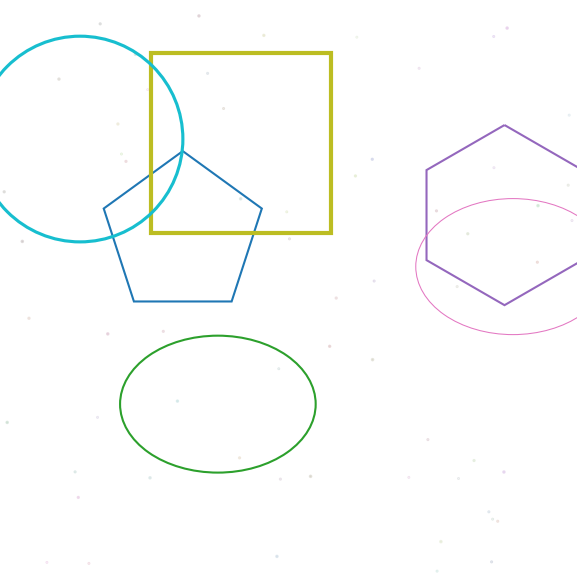[{"shape": "pentagon", "thickness": 1, "radius": 0.72, "center": [0.316, 0.594]}, {"shape": "oval", "thickness": 1, "radius": 0.85, "center": [0.377, 0.299]}, {"shape": "hexagon", "thickness": 1, "radius": 0.78, "center": [0.874, 0.627]}, {"shape": "oval", "thickness": 0.5, "radius": 0.84, "center": [0.888, 0.537]}, {"shape": "square", "thickness": 2, "radius": 0.78, "center": [0.418, 0.752]}, {"shape": "circle", "thickness": 1.5, "radius": 0.89, "center": [0.139, 0.758]}]